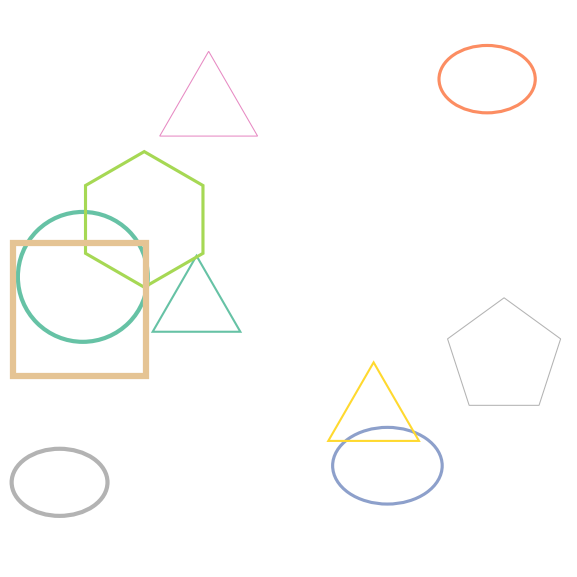[{"shape": "triangle", "thickness": 1, "radius": 0.44, "center": [0.34, 0.469]}, {"shape": "circle", "thickness": 2, "radius": 0.56, "center": [0.143, 0.52]}, {"shape": "oval", "thickness": 1.5, "radius": 0.42, "center": [0.844, 0.862]}, {"shape": "oval", "thickness": 1.5, "radius": 0.47, "center": [0.671, 0.193]}, {"shape": "triangle", "thickness": 0.5, "radius": 0.49, "center": [0.361, 0.812]}, {"shape": "hexagon", "thickness": 1.5, "radius": 0.59, "center": [0.25, 0.619]}, {"shape": "triangle", "thickness": 1, "radius": 0.45, "center": [0.647, 0.281]}, {"shape": "square", "thickness": 3, "radius": 0.57, "center": [0.138, 0.463]}, {"shape": "oval", "thickness": 2, "radius": 0.42, "center": [0.103, 0.164]}, {"shape": "pentagon", "thickness": 0.5, "radius": 0.51, "center": [0.873, 0.381]}]